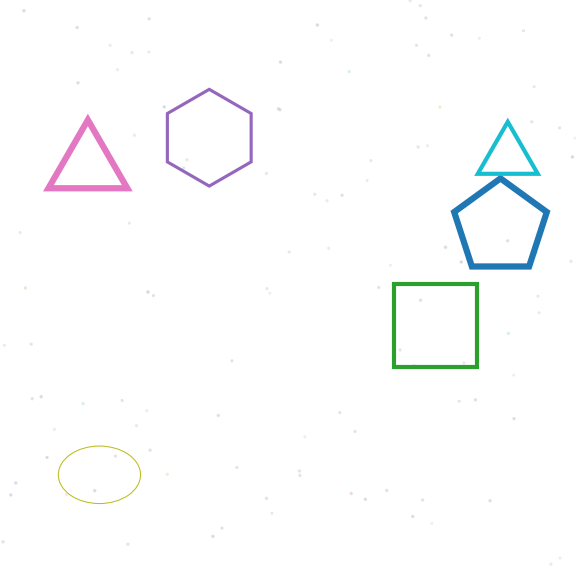[{"shape": "pentagon", "thickness": 3, "radius": 0.42, "center": [0.867, 0.606]}, {"shape": "square", "thickness": 2, "radius": 0.36, "center": [0.754, 0.436]}, {"shape": "hexagon", "thickness": 1.5, "radius": 0.42, "center": [0.362, 0.761]}, {"shape": "triangle", "thickness": 3, "radius": 0.39, "center": [0.152, 0.713]}, {"shape": "oval", "thickness": 0.5, "radius": 0.36, "center": [0.172, 0.177]}, {"shape": "triangle", "thickness": 2, "radius": 0.3, "center": [0.879, 0.728]}]